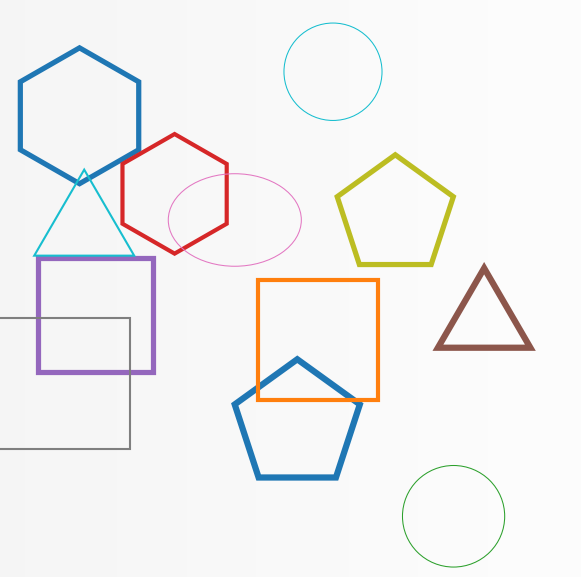[{"shape": "pentagon", "thickness": 3, "radius": 0.57, "center": [0.511, 0.264]}, {"shape": "hexagon", "thickness": 2.5, "radius": 0.59, "center": [0.137, 0.799]}, {"shape": "square", "thickness": 2, "radius": 0.52, "center": [0.547, 0.41]}, {"shape": "circle", "thickness": 0.5, "radius": 0.44, "center": [0.78, 0.105]}, {"shape": "hexagon", "thickness": 2, "radius": 0.52, "center": [0.3, 0.663]}, {"shape": "square", "thickness": 2.5, "radius": 0.5, "center": [0.164, 0.453]}, {"shape": "triangle", "thickness": 3, "radius": 0.46, "center": [0.833, 0.443]}, {"shape": "oval", "thickness": 0.5, "radius": 0.57, "center": [0.404, 0.618]}, {"shape": "square", "thickness": 1, "radius": 0.57, "center": [0.11, 0.334]}, {"shape": "pentagon", "thickness": 2.5, "radius": 0.53, "center": [0.68, 0.626]}, {"shape": "circle", "thickness": 0.5, "radius": 0.42, "center": [0.573, 0.875]}, {"shape": "triangle", "thickness": 1, "radius": 0.5, "center": [0.145, 0.606]}]